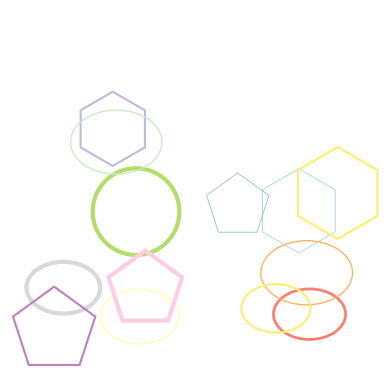[{"shape": "hexagon", "thickness": 0.5, "radius": 0.55, "center": [0.776, 0.452]}, {"shape": "oval", "thickness": 1, "radius": 0.51, "center": [0.362, 0.178]}, {"shape": "hexagon", "thickness": 1.5, "radius": 0.48, "center": [0.293, 0.665]}, {"shape": "oval", "thickness": 2, "radius": 0.47, "center": [0.804, 0.184]}, {"shape": "pentagon", "thickness": 0.5, "radius": 0.43, "center": [0.617, 0.466]}, {"shape": "oval", "thickness": 1, "radius": 0.6, "center": [0.797, 0.292]}, {"shape": "circle", "thickness": 3, "radius": 0.56, "center": [0.353, 0.45]}, {"shape": "pentagon", "thickness": 3, "radius": 0.5, "center": [0.378, 0.249]}, {"shape": "oval", "thickness": 3, "radius": 0.48, "center": [0.165, 0.253]}, {"shape": "pentagon", "thickness": 1.5, "radius": 0.56, "center": [0.141, 0.143]}, {"shape": "oval", "thickness": 1, "radius": 0.59, "center": [0.302, 0.631]}, {"shape": "oval", "thickness": 1.5, "radius": 0.45, "center": [0.717, 0.199]}, {"shape": "hexagon", "thickness": 1.5, "radius": 0.6, "center": [0.877, 0.499]}]